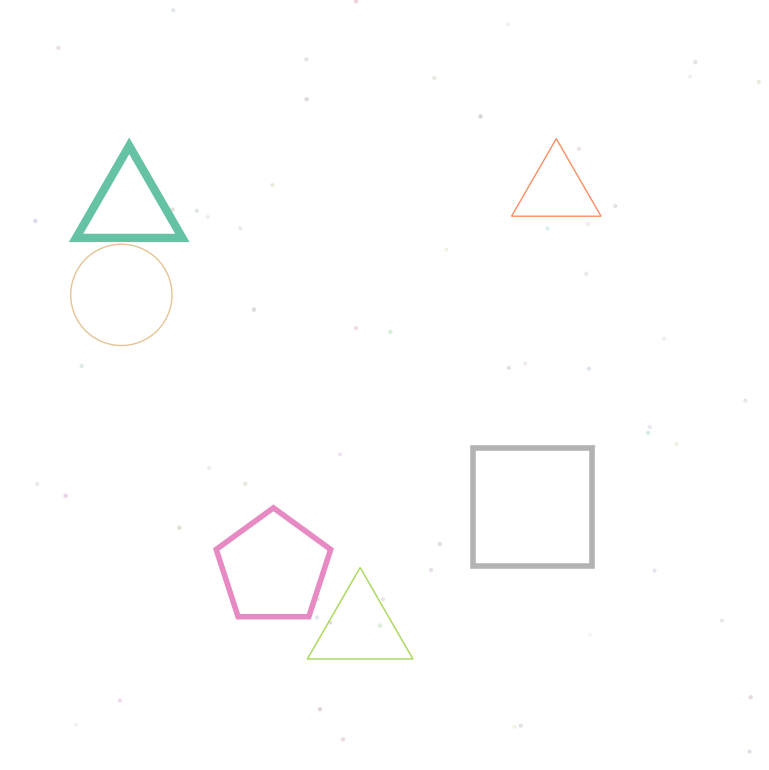[{"shape": "triangle", "thickness": 3, "radius": 0.4, "center": [0.168, 0.731]}, {"shape": "triangle", "thickness": 0.5, "radius": 0.34, "center": [0.722, 0.753]}, {"shape": "pentagon", "thickness": 2, "radius": 0.39, "center": [0.355, 0.262]}, {"shape": "triangle", "thickness": 0.5, "radius": 0.4, "center": [0.468, 0.184]}, {"shape": "circle", "thickness": 0.5, "radius": 0.33, "center": [0.158, 0.617]}, {"shape": "square", "thickness": 2, "radius": 0.39, "center": [0.692, 0.341]}]